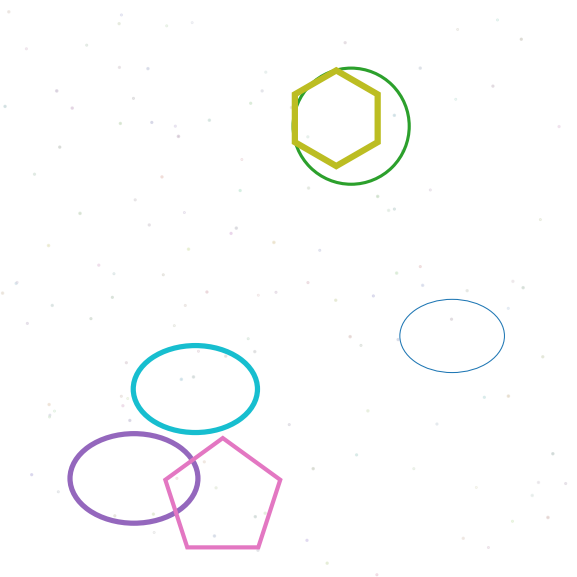[{"shape": "oval", "thickness": 0.5, "radius": 0.45, "center": [0.783, 0.417]}, {"shape": "circle", "thickness": 1.5, "radius": 0.5, "center": [0.608, 0.781]}, {"shape": "oval", "thickness": 2.5, "radius": 0.55, "center": [0.232, 0.171]}, {"shape": "pentagon", "thickness": 2, "radius": 0.52, "center": [0.386, 0.136]}, {"shape": "hexagon", "thickness": 3, "radius": 0.41, "center": [0.582, 0.794]}, {"shape": "oval", "thickness": 2.5, "radius": 0.54, "center": [0.338, 0.325]}]